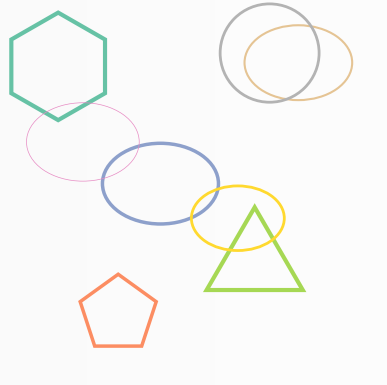[{"shape": "hexagon", "thickness": 3, "radius": 0.7, "center": [0.15, 0.828]}, {"shape": "pentagon", "thickness": 2.5, "radius": 0.52, "center": [0.305, 0.185]}, {"shape": "oval", "thickness": 2.5, "radius": 0.75, "center": [0.414, 0.523]}, {"shape": "oval", "thickness": 0.5, "radius": 0.73, "center": [0.214, 0.631]}, {"shape": "triangle", "thickness": 3, "radius": 0.72, "center": [0.657, 0.318]}, {"shape": "oval", "thickness": 2, "radius": 0.6, "center": [0.614, 0.433]}, {"shape": "oval", "thickness": 1.5, "radius": 0.69, "center": [0.77, 0.837]}, {"shape": "circle", "thickness": 2, "radius": 0.64, "center": [0.696, 0.862]}]